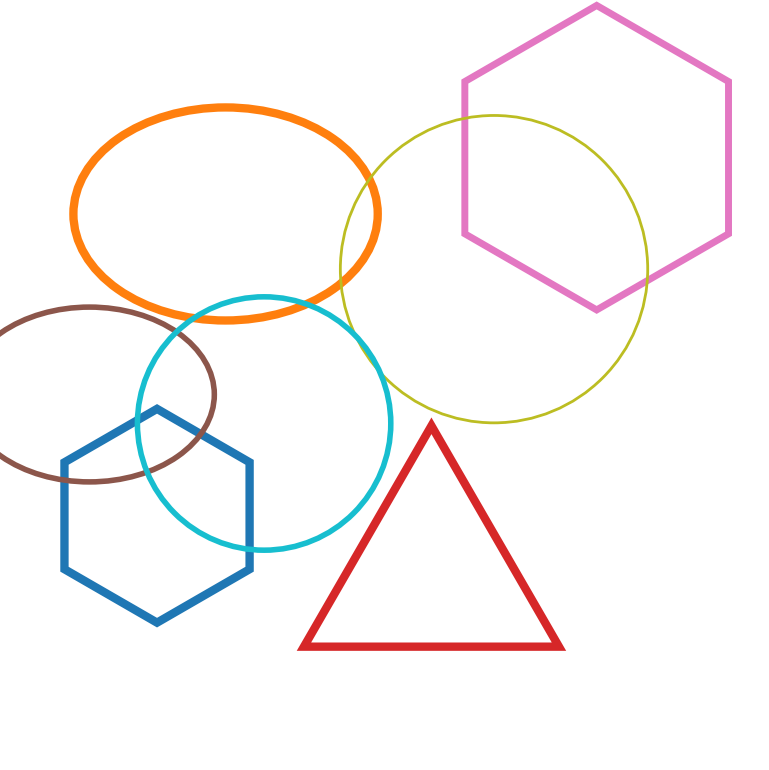[{"shape": "hexagon", "thickness": 3, "radius": 0.69, "center": [0.204, 0.33]}, {"shape": "oval", "thickness": 3, "radius": 0.99, "center": [0.293, 0.722]}, {"shape": "triangle", "thickness": 3, "radius": 0.96, "center": [0.56, 0.256]}, {"shape": "oval", "thickness": 2, "radius": 0.81, "center": [0.116, 0.488]}, {"shape": "hexagon", "thickness": 2.5, "radius": 0.99, "center": [0.775, 0.795]}, {"shape": "circle", "thickness": 1, "radius": 1.0, "center": [0.642, 0.65]}, {"shape": "circle", "thickness": 2, "radius": 0.82, "center": [0.343, 0.45]}]